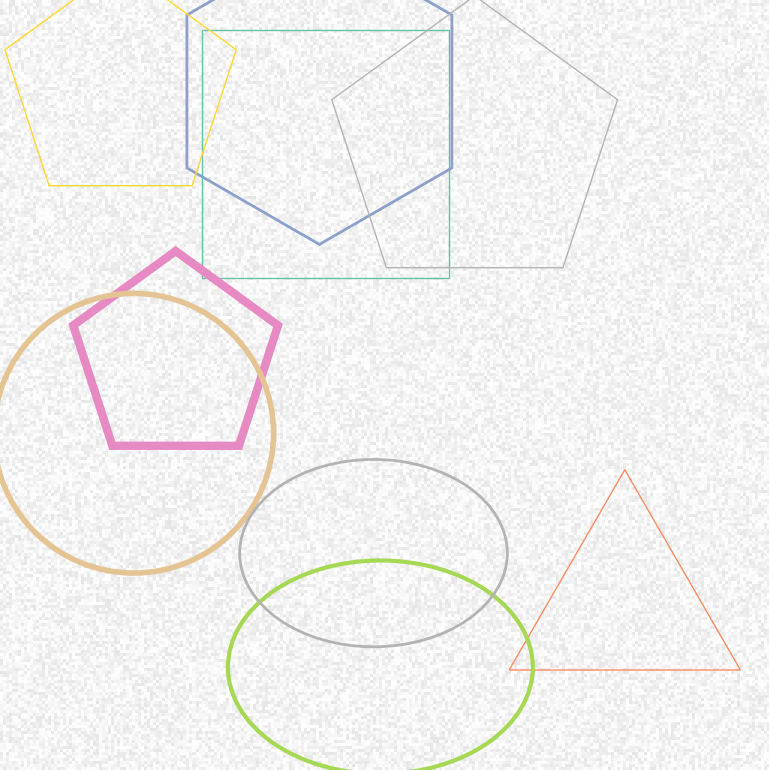[{"shape": "square", "thickness": 0.5, "radius": 0.8, "center": [0.423, 0.8]}, {"shape": "triangle", "thickness": 0.5, "radius": 0.87, "center": [0.811, 0.217]}, {"shape": "hexagon", "thickness": 1, "radius": 0.99, "center": [0.415, 0.881]}, {"shape": "pentagon", "thickness": 3, "radius": 0.7, "center": [0.228, 0.534]}, {"shape": "oval", "thickness": 1.5, "radius": 0.99, "center": [0.494, 0.134]}, {"shape": "pentagon", "thickness": 0.5, "radius": 0.79, "center": [0.157, 0.887]}, {"shape": "circle", "thickness": 2, "radius": 0.91, "center": [0.174, 0.437]}, {"shape": "oval", "thickness": 1, "radius": 0.87, "center": [0.485, 0.282]}, {"shape": "pentagon", "thickness": 0.5, "radius": 0.98, "center": [0.616, 0.81]}]